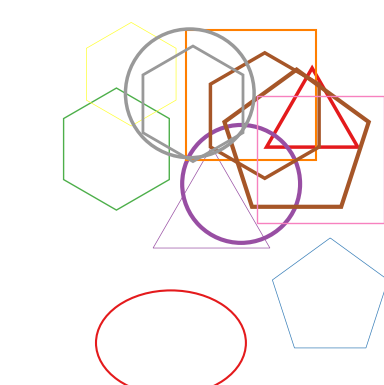[{"shape": "triangle", "thickness": 2.5, "radius": 0.68, "center": [0.811, 0.686]}, {"shape": "oval", "thickness": 1.5, "radius": 0.97, "center": [0.444, 0.109]}, {"shape": "pentagon", "thickness": 0.5, "radius": 0.79, "center": [0.858, 0.224]}, {"shape": "hexagon", "thickness": 1, "radius": 0.79, "center": [0.302, 0.613]}, {"shape": "triangle", "thickness": 0.5, "radius": 0.88, "center": [0.549, 0.443]}, {"shape": "circle", "thickness": 3, "radius": 0.77, "center": [0.626, 0.522]}, {"shape": "square", "thickness": 1.5, "radius": 0.85, "center": [0.652, 0.752]}, {"shape": "hexagon", "thickness": 0.5, "radius": 0.67, "center": [0.341, 0.807]}, {"shape": "hexagon", "thickness": 2.5, "radius": 0.82, "center": [0.688, 0.7]}, {"shape": "pentagon", "thickness": 3, "radius": 0.99, "center": [0.77, 0.622]}, {"shape": "square", "thickness": 1, "radius": 0.82, "center": [0.833, 0.587]}, {"shape": "hexagon", "thickness": 2, "radius": 0.75, "center": [0.501, 0.73]}, {"shape": "circle", "thickness": 2.5, "radius": 0.84, "center": [0.493, 0.758]}]